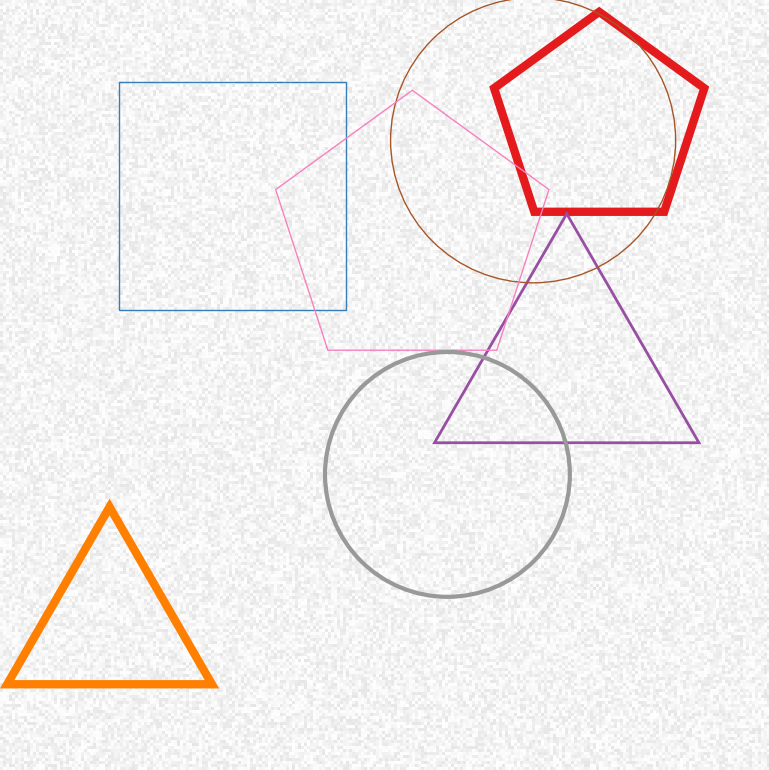[{"shape": "pentagon", "thickness": 3, "radius": 0.72, "center": [0.778, 0.841]}, {"shape": "square", "thickness": 0.5, "radius": 0.74, "center": [0.302, 0.746]}, {"shape": "triangle", "thickness": 1, "radius": 0.99, "center": [0.736, 0.524]}, {"shape": "triangle", "thickness": 3, "radius": 0.77, "center": [0.142, 0.188]}, {"shape": "circle", "thickness": 0.5, "radius": 0.93, "center": [0.692, 0.818]}, {"shape": "pentagon", "thickness": 0.5, "radius": 0.93, "center": [0.535, 0.696]}, {"shape": "circle", "thickness": 1.5, "radius": 0.79, "center": [0.581, 0.384]}]